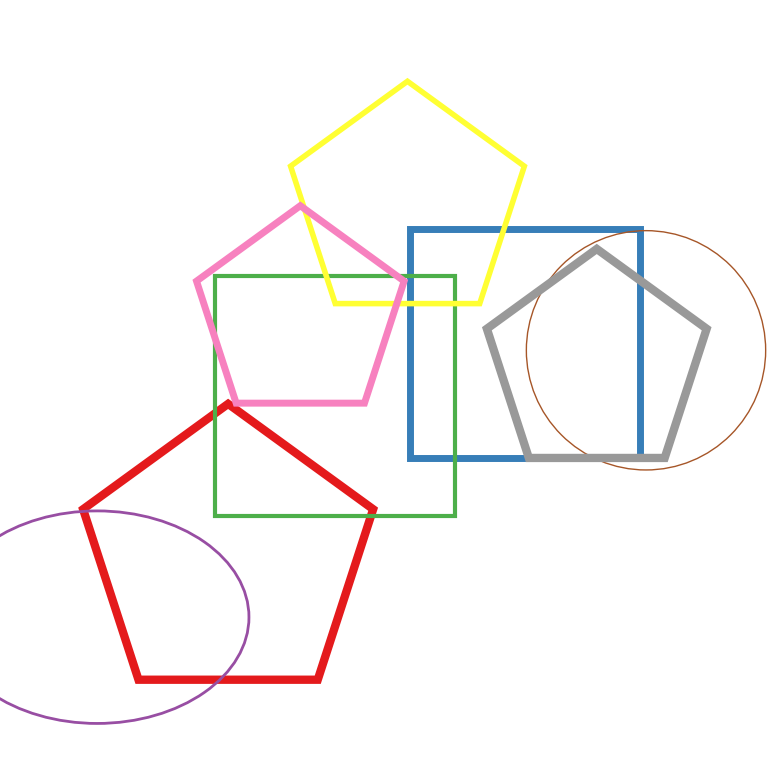[{"shape": "pentagon", "thickness": 3, "radius": 0.99, "center": [0.296, 0.277]}, {"shape": "square", "thickness": 2.5, "radius": 0.74, "center": [0.682, 0.554]}, {"shape": "square", "thickness": 1.5, "radius": 0.78, "center": [0.435, 0.486]}, {"shape": "oval", "thickness": 1, "radius": 0.99, "center": [0.126, 0.198]}, {"shape": "pentagon", "thickness": 2, "radius": 0.8, "center": [0.529, 0.735]}, {"shape": "circle", "thickness": 0.5, "radius": 0.78, "center": [0.839, 0.545]}, {"shape": "pentagon", "thickness": 2.5, "radius": 0.71, "center": [0.39, 0.591]}, {"shape": "pentagon", "thickness": 3, "radius": 0.75, "center": [0.775, 0.527]}]